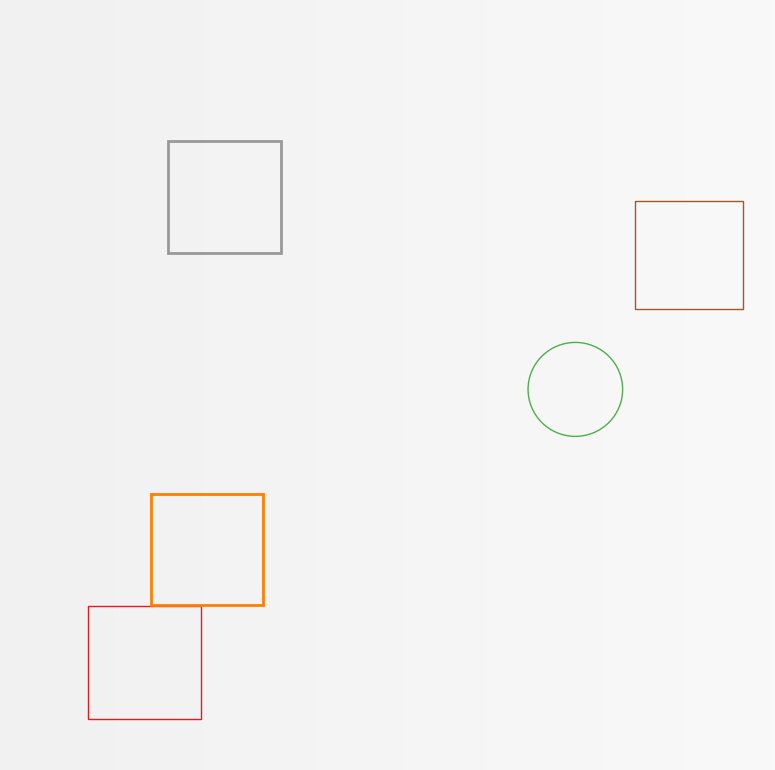[{"shape": "square", "thickness": 0.5, "radius": 0.37, "center": [0.186, 0.139]}, {"shape": "circle", "thickness": 0.5, "radius": 0.31, "center": [0.742, 0.494]}, {"shape": "square", "thickness": 1, "radius": 0.36, "center": [0.267, 0.286]}, {"shape": "square", "thickness": 0.5, "radius": 0.35, "center": [0.89, 0.669]}, {"shape": "square", "thickness": 1, "radius": 0.36, "center": [0.289, 0.744]}]